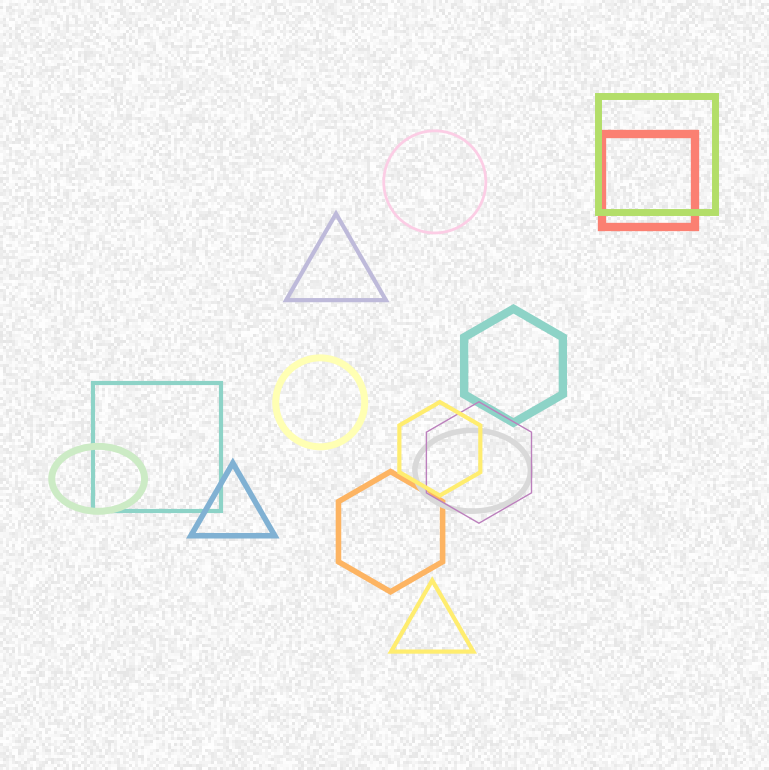[{"shape": "square", "thickness": 1.5, "radius": 0.42, "center": [0.204, 0.419]}, {"shape": "hexagon", "thickness": 3, "radius": 0.37, "center": [0.667, 0.525]}, {"shape": "circle", "thickness": 2.5, "radius": 0.29, "center": [0.416, 0.477]}, {"shape": "triangle", "thickness": 1.5, "radius": 0.37, "center": [0.436, 0.648]}, {"shape": "square", "thickness": 3, "radius": 0.3, "center": [0.843, 0.766]}, {"shape": "triangle", "thickness": 2, "radius": 0.31, "center": [0.302, 0.336]}, {"shape": "hexagon", "thickness": 2, "radius": 0.39, "center": [0.507, 0.31]}, {"shape": "square", "thickness": 2.5, "radius": 0.38, "center": [0.853, 0.8]}, {"shape": "circle", "thickness": 1, "radius": 0.33, "center": [0.565, 0.764]}, {"shape": "oval", "thickness": 2, "radius": 0.37, "center": [0.614, 0.389]}, {"shape": "hexagon", "thickness": 0.5, "radius": 0.39, "center": [0.622, 0.399]}, {"shape": "oval", "thickness": 2.5, "radius": 0.3, "center": [0.127, 0.378]}, {"shape": "triangle", "thickness": 1.5, "radius": 0.31, "center": [0.561, 0.185]}, {"shape": "hexagon", "thickness": 1.5, "radius": 0.3, "center": [0.571, 0.417]}]